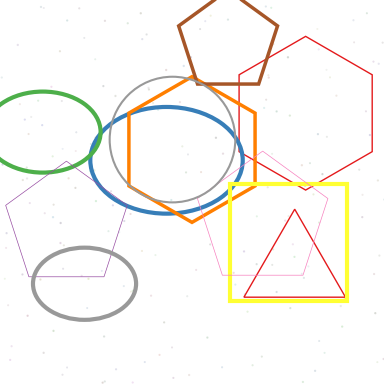[{"shape": "triangle", "thickness": 1, "radius": 0.76, "center": [0.765, 0.304]}, {"shape": "hexagon", "thickness": 1, "radius": 1.0, "center": [0.794, 0.706]}, {"shape": "oval", "thickness": 3, "radius": 0.99, "center": [0.433, 0.584]}, {"shape": "oval", "thickness": 3, "radius": 0.75, "center": [0.111, 0.657]}, {"shape": "pentagon", "thickness": 0.5, "radius": 0.83, "center": [0.173, 0.415]}, {"shape": "hexagon", "thickness": 2.5, "radius": 0.95, "center": [0.499, 0.612]}, {"shape": "square", "thickness": 3, "radius": 0.76, "center": [0.75, 0.37]}, {"shape": "pentagon", "thickness": 2.5, "radius": 0.68, "center": [0.592, 0.891]}, {"shape": "pentagon", "thickness": 0.5, "radius": 0.89, "center": [0.682, 0.429]}, {"shape": "oval", "thickness": 3, "radius": 0.67, "center": [0.22, 0.263]}, {"shape": "circle", "thickness": 1.5, "radius": 0.82, "center": [0.448, 0.638]}]